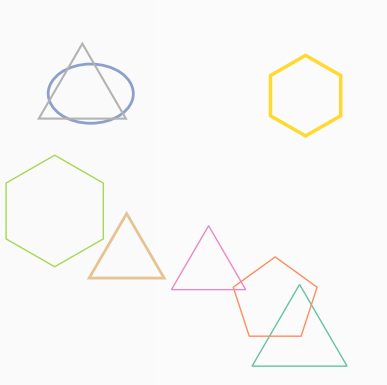[{"shape": "triangle", "thickness": 1, "radius": 0.71, "center": [0.773, 0.12]}, {"shape": "pentagon", "thickness": 1, "radius": 0.57, "center": [0.71, 0.219]}, {"shape": "oval", "thickness": 2, "radius": 0.55, "center": [0.234, 0.757]}, {"shape": "triangle", "thickness": 1, "radius": 0.55, "center": [0.538, 0.303]}, {"shape": "hexagon", "thickness": 1, "radius": 0.72, "center": [0.141, 0.452]}, {"shape": "hexagon", "thickness": 2.5, "radius": 0.52, "center": [0.789, 0.752]}, {"shape": "triangle", "thickness": 2, "radius": 0.56, "center": [0.327, 0.334]}, {"shape": "triangle", "thickness": 1.5, "radius": 0.65, "center": [0.213, 0.757]}]